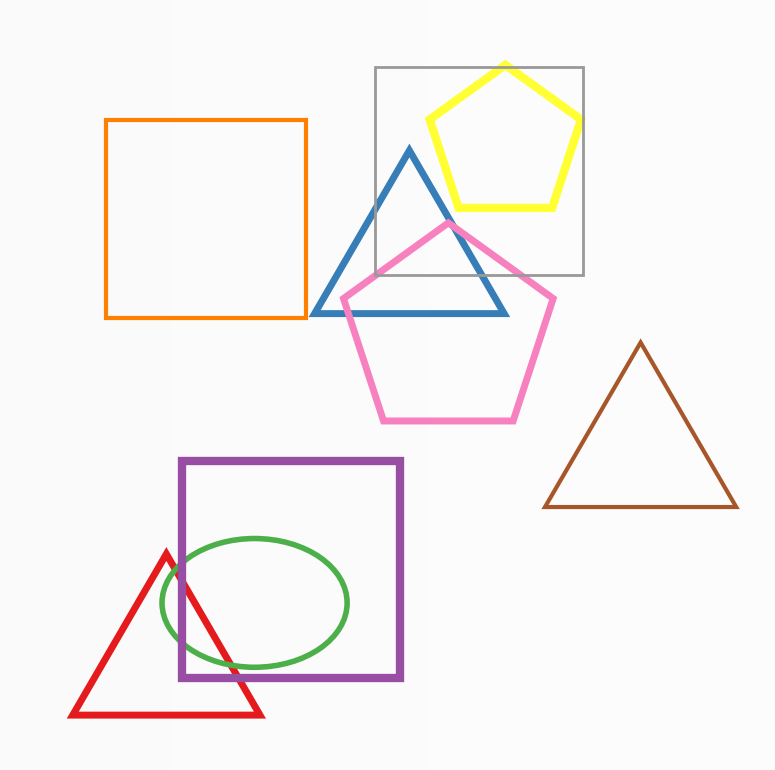[{"shape": "triangle", "thickness": 2.5, "radius": 0.7, "center": [0.215, 0.141]}, {"shape": "triangle", "thickness": 2.5, "radius": 0.71, "center": [0.528, 0.663]}, {"shape": "oval", "thickness": 2, "radius": 0.6, "center": [0.328, 0.217]}, {"shape": "square", "thickness": 3, "radius": 0.7, "center": [0.375, 0.26]}, {"shape": "square", "thickness": 1.5, "radius": 0.64, "center": [0.266, 0.716]}, {"shape": "pentagon", "thickness": 3, "radius": 0.51, "center": [0.652, 0.813]}, {"shape": "triangle", "thickness": 1.5, "radius": 0.71, "center": [0.827, 0.413]}, {"shape": "pentagon", "thickness": 2.5, "radius": 0.71, "center": [0.578, 0.568]}, {"shape": "square", "thickness": 1, "radius": 0.67, "center": [0.618, 0.778]}]